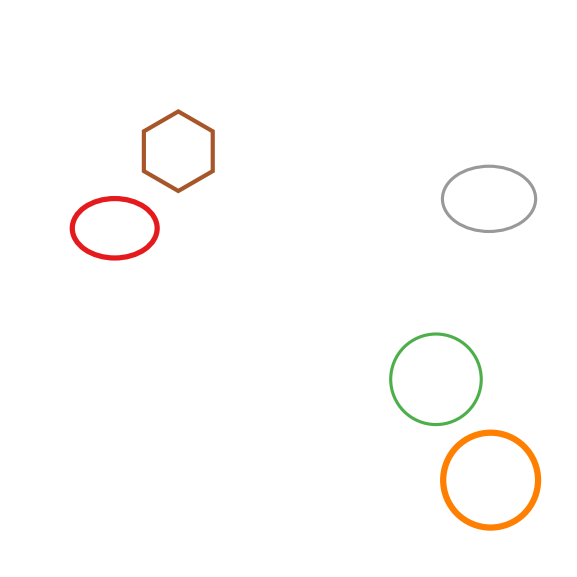[{"shape": "oval", "thickness": 2.5, "radius": 0.37, "center": [0.199, 0.604]}, {"shape": "circle", "thickness": 1.5, "radius": 0.39, "center": [0.755, 0.342]}, {"shape": "circle", "thickness": 3, "radius": 0.41, "center": [0.85, 0.168]}, {"shape": "hexagon", "thickness": 2, "radius": 0.34, "center": [0.309, 0.737]}, {"shape": "oval", "thickness": 1.5, "radius": 0.4, "center": [0.847, 0.655]}]